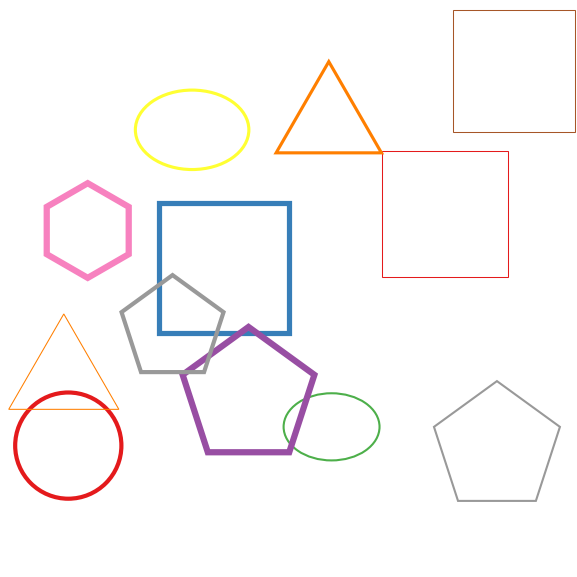[{"shape": "circle", "thickness": 2, "radius": 0.46, "center": [0.118, 0.228]}, {"shape": "square", "thickness": 0.5, "radius": 0.54, "center": [0.77, 0.629]}, {"shape": "square", "thickness": 2.5, "radius": 0.56, "center": [0.388, 0.535]}, {"shape": "oval", "thickness": 1, "radius": 0.42, "center": [0.574, 0.26]}, {"shape": "pentagon", "thickness": 3, "radius": 0.6, "center": [0.43, 0.313]}, {"shape": "triangle", "thickness": 1.5, "radius": 0.53, "center": [0.569, 0.787]}, {"shape": "triangle", "thickness": 0.5, "radius": 0.55, "center": [0.11, 0.345]}, {"shape": "oval", "thickness": 1.5, "radius": 0.49, "center": [0.333, 0.774]}, {"shape": "square", "thickness": 0.5, "radius": 0.53, "center": [0.89, 0.876]}, {"shape": "hexagon", "thickness": 3, "radius": 0.41, "center": [0.152, 0.6]}, {"shape": "pentagon", "thickness": 1, "radius": 0.57, "center": [0.861, 0.225]}, {"shape": "pentagon", "thickness": 2, "radius": 0.46, "center": [0.299, 0.43]}]